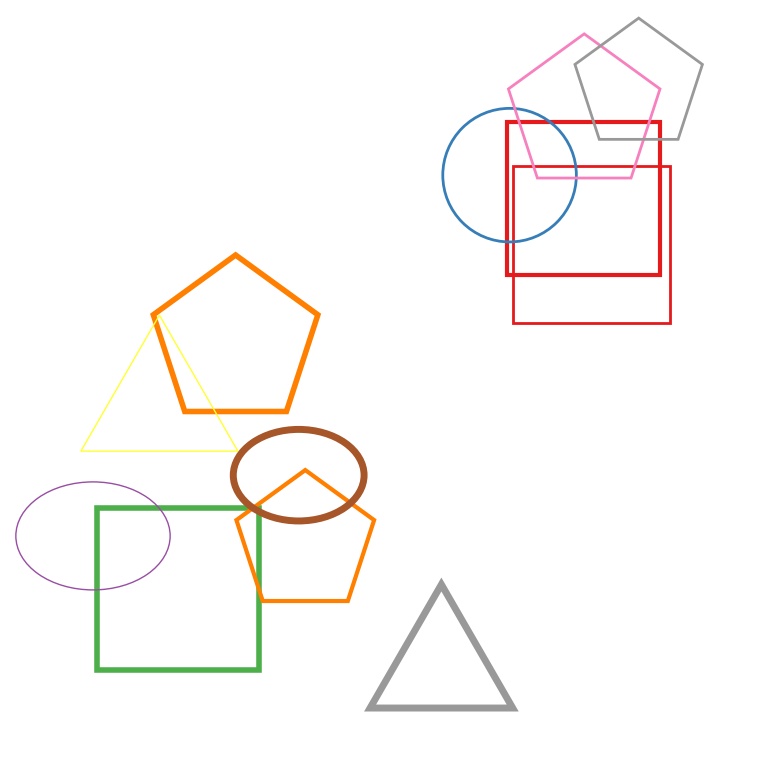[{"shape": "square", "thickness": 1.5, "radius": 0.5, "center": [0.758, 0.742]}, {"shape": "square", "thickness": 1, "radius": 0.51, "center": [0.768, 0.683]}, {"shape": "circle", "thickness": 1, "radius": 0.43, "center": [0.662, 0.773]}, {"shape": "square", "thickness": 2, "radius": 0.52, "center": [0.231, 0.235]}, {"shape": "oval", "thickness": 0.5, "radius": 0.5, "center": [0.121, 0.304]}, {"shape": "pentagon", "thickness": 2, "radius": 0.56, "center": [0.306, 0.556]}, {"shape": "pentagon", "thickness": 1.5, "radius": 0.47, "center": [0.396, 0.296]}, {"shape": "triangle", "thickness": 0.5, "radius": 0.59, "center": [0.207, 0.473]}, {"shape": "oval", "thickness": 2.5, "radius": 0.42, "center": [0.388, 0.383]}, {"shape": "pentagon", "thickness": 1, "radius": 0.52, "center": [0.759, 0.853]}, {"shape": "triangle", "thickness": 2.5, "radius": 0.53, "center": [0.573, 0.134]}, {"shape": "pentagon", "thickness": 1, "radius": 0.44, "center": [0.829, 0.889]}]